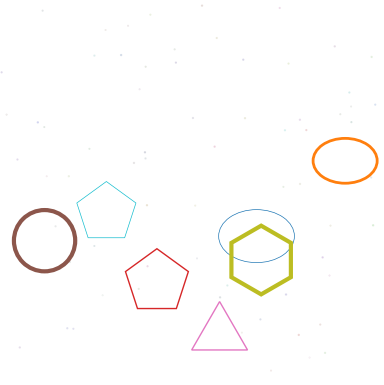[{"shape": "oval", "thickness": 0.5, "radius": 0.49, "center": [0.666, 0.387]}, {"shape": "oval", "thickness": 2, "radius": 0.42, "center": [0.896, 0.582]}, {"shape": "pentagon", "thickness": 1, "radius": 0.43, "center": [0.408, 0.268]}, {"shape": "circle", "thickness": 3, "radius": 0.4, "center": [0.116, 0.375]}, {"shape": "triangle", "thickness": 1, "radius": 0.42, "center": [0.57, 0.133]}, {"shape": "hexagon", "thickness": 3, "radius": 0.45, "center": [0.678, 0.325]}, {"shape": "pentagon", "thickness": 0.5, "radius": 0.4, "center": [0.276, 0.448]}]